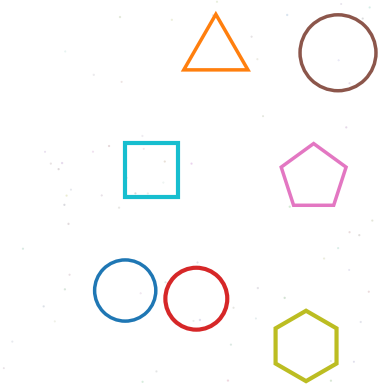[{"shape": "circle", "thickness": 2.5, "radius": 0.4, "center": [0.325, 0.245]}, {"shape": "triangle", "thickness": 2.5, "radius": 0.48, "center": [0.561, 0.867]}, {"shape": "circle", "thickness": 3, "radius": 0.4, "center": [0.51, 0.224]}, {"shape": "circle", "thickness": 2.5, "radius": 0.49, "center": [0.878, 0.863]}, {"shape": "pentagon", "thickness": 2.5, "radius": 0.44, "center": [0.815, 0.538]}, {"shape": "hexagon", "thickness": 3, "radius": 0.46, "center": [0.795, 0.101]}, {"shape": "square", "thickness": 3, "radius": 0.35, "center": [0.394, 0.558]}]